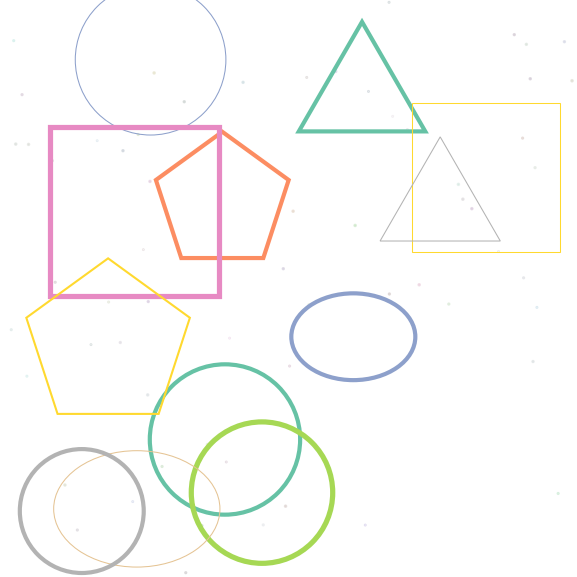[{"shape": "circle", "thickness": 2, "radius": 0.65, "center": [0.39, 0.238]}, {"shape": "triangle", "thickness": 2, "radius": 0.63, "center": [0.627, 0.835]}, {"shape": "pentagon", "thickness": 2, "radius": 0.6, "center": [0.385, 0.65]}, {"shape": "oval", "thickness": 2, "radius": 0.54, "center": [0.612, 0.416]}, {"shape": "circle", "thickness": 0.5, "radius": 0.65, "center": [0.261, 0.896]}, {"shape": "square", "thickness": 2.5, "radius": 0.73, "center": [0.233, 0.632]}, {"shape": "circle", "thickness": 2.5, "radius": 0.61, "center": [0.454, 0.146]}, {"shape": "square", "thickness": 0.5, "radius": 0.64, "center": [0.841, 0.692]}, {"shape": "pentagon", "thickness": 1, "radius": 0.74, "center": [0.187, 0.403]}, {"shape": "oval", "thickness": 0.5, "radius": 0.72, "center": [0.237, 0.118]}, {"shape": "triangle", "thickness": 0.5, "radius": 0.6, "center": [0.762, 0.642]}, {"shape": "circle", "thickness": 2, "radius": 0.54, "center": [0.142, 0.114]}]